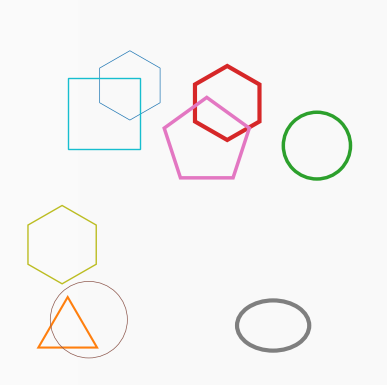[{"shape": "hexagon", "thickness": 0.5, "radius": 0.45, "center": [0.335, 0.778]}, {"shape": "triangle", "thickness": 1.5, "radius": 0.44, "center": [0.175, 0.141]}, {"shape": "circle", "thickness": 2.5, "radius": 0.43, "center": [0.818, 0.622]}, {"shape": "hexagon", "thickness": 3, "radius": 0.48, "center": [0.586, 0.733]}, {"shape": "circle", "thickness": 0.5, "radius": 0.5, "center": [0.229, 0.17]}, {"shape": "pentagon", "thickness": 2.5, "radius": 0.58, "center": [0.534, 0.632]}, {"shape": "oval", "thickness": 3, "radius": 0.47, "center": [0.705, 0.154]}, {"shape": "hexagon", "thickness": 1, "radius": 0.51, "center": [0.16, 0.365]}, {"shape": "square", "thickness": 1, "radius": 0.46, "center": [0.269, 0.706]}]